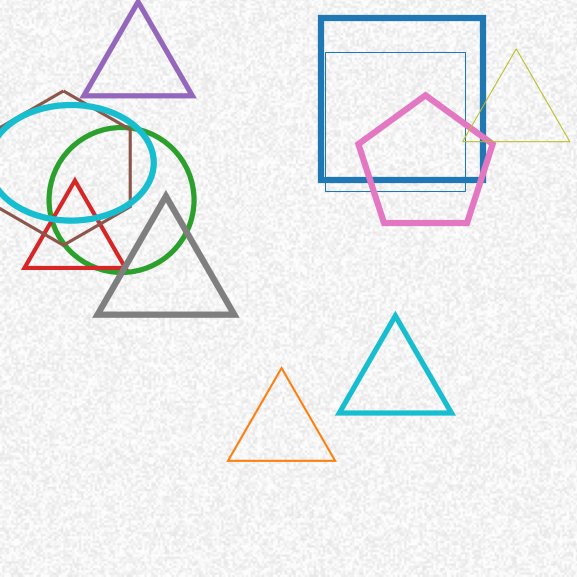[{"shape": "square", "thickness": 0.5, "radius": 0.6, "center": [0.684, 0.788]}, {"shape": "square", "thickness": 3, "radius": 0.7, "center": [0.696, 0.828]}, {"shape": "triangle", "thickness": 1, "radius": 0.54, "center": [0.488, 0.255]}, {"shape": "circle", "thickness": 2.5, "radius": 0.63, "center": [0.21, 0.653]}, {"shape": "triangle", "thickness": 2, "radius": 0.5, "center": [0.13, 0.586]}, {"shape": "triangle", "thickness": 2.5, "radius": 0.54, "center": [0.239, 0.887]}, {"shape": "hexagon", "thickness": 1.5, "radius": 0.67, "center": [0.11, 0.708]}, {"shape": "pentagon", "thickness": 3, "radius": 0.61, "center": [0.737, 0.712]}, {"shape": "triangle", "thickness": 3, "radius": 0.68, "center": [0.287, 0.523]}, {"shape": "triangle", "thickness": 0.5, "radius": 0.54, "center": [0.894, 0.807]}, {"shape": "oval", "thickness": 3, "radius": 0.72, "center": [0.123, 0.717]}, {"shape": "triangle", "thickness": 2.5, "radius": 0.56, "center": [0.685, 0.34]}]